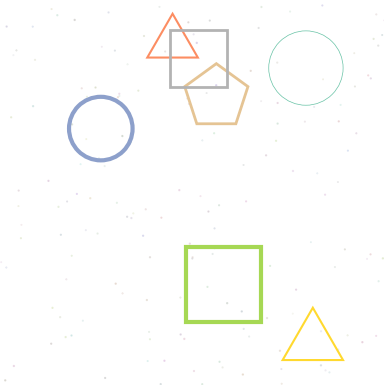[{"shape": "circle", "thickness": 0.5, "radius": 0.48, "center": [0.795, 0.823]}, {"shape": "triangle", "thickness": 1.5, "radius": 0.38, "center": [0.448, 0.888]}, {"shape": "circle", "thickness": 3, "radius": 0.41, "center": [0.262, 0.666]}, {"shape": "square", "thickness": 3, "radius": 0.49, "center": [0.58, 0.262]}, {"shape": "triangle", "thickness": 1.5, "radius": 0.45, "center": [0.813, 0.11]}, {"shape": "pentagon", "thickness": 2, "radius": 0.43, "center": [0.562, 0.748]}, {"shape": "square", "thickness": 2, "radius": 0.37, "center": [0.515, 0.848]}]